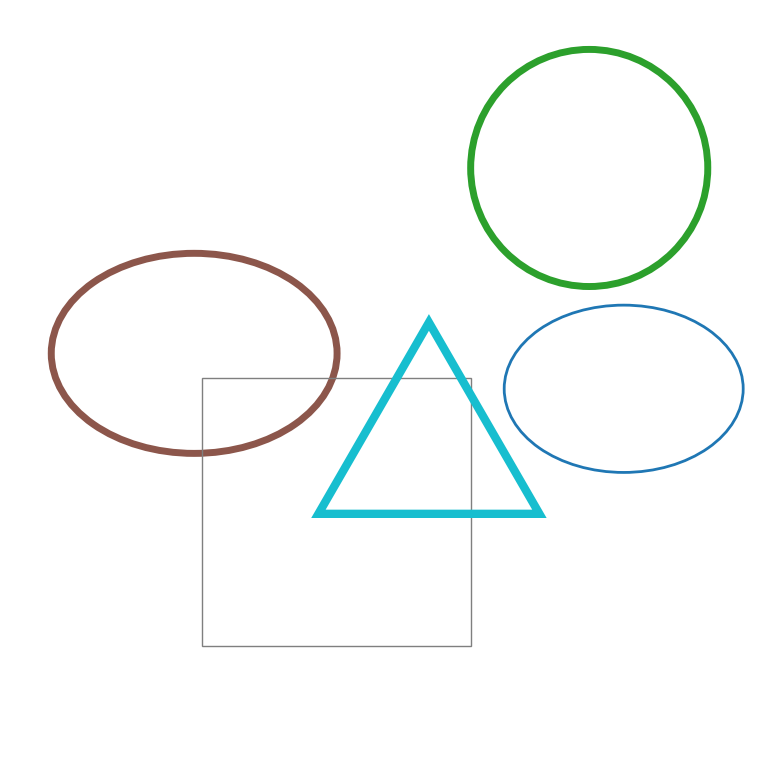[{"shape": "oval", "thickness": 1, "radius": 0.78, "center": [0.81, 0.495]}, {"shape": "circle", "thickness": 2.5, "radius": 0.77, "center": [0.765, 0.782]}, {"shape": "oval", "thickness": 2.5, "radius": 0.93, "center": [0.252, 0.541]}, {"shape": "square", "thickness": 0.5, "radius": 0.87, "center": [0.437, 0.335]}, {"shape": "triangle", "thickness": 3, "radius": 0.83, "center": [0.557, 0.416]}]